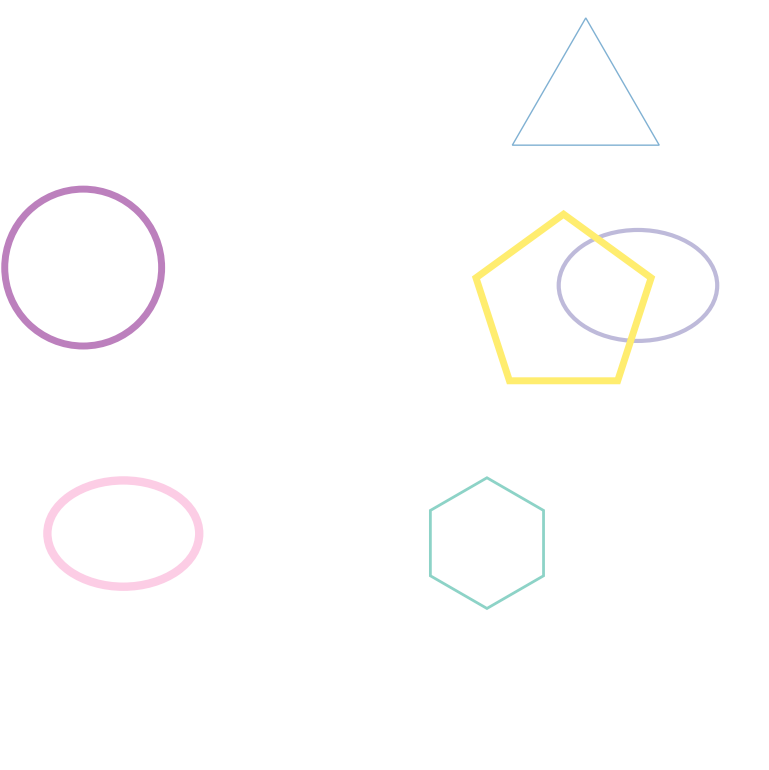[{"shape": "hexagon", "thickness": 1, "radius": 0.42, "center": [0.632, 0.295]}, {"shape": "oval", "thickness": 1.5, "radius": 0.51, "center": [0.829, 0.629]}, {"shape": "triangle", "thickness": 0.5, "radius": 0.55, "center": [0.761, 0.867]}, {"shape": "oval", "thickness": 3, "radius": 0.49, "center": [0.16, 0.307]}, {"shape": "circle", "thickness": 2.5, "radius": 0.51, "center": [0.108, 0.653]}, {"shape": "pentagon", "thickness": 2.5, "radius": 0.6, "center": [0.732, 0.602]}]